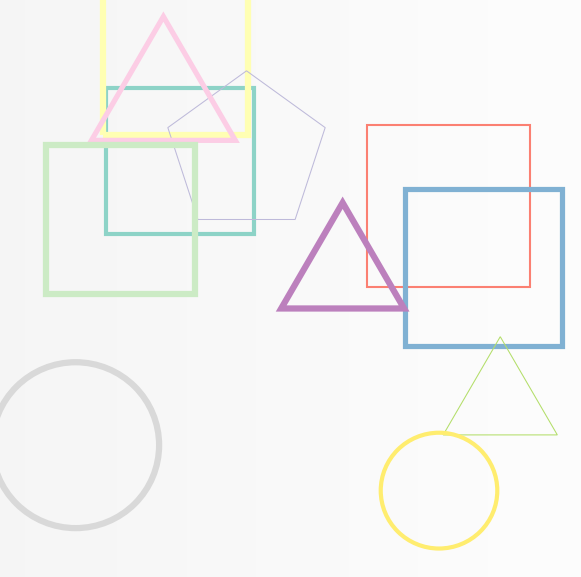[{"shape": "square", "thickness": 2, "radius": 0.63, "center": [0.31, 0.72]}, {"shape": "square", "thickness": 3, "radius": 0.62, "center": [0.302, 0.89]}, {"shape": "pentagon", "thickness": 0.5, "radius": 0.71, "center": [0.424, 0.734]}, {"shape": "square", "thickness": 1, "radius": 0.7, "center": [0.772, 0.643]}, {"shape": "square", "thickness": 2.5, "radius": 0.68, "center": [0.831, 0.536]}, {"shape": "triangle", "thickness": 0.5, "radius": 0.57, "center": [0.861, 0.303]}, {"shape": "triangle", "thickness": 2.5, "radius": 0.71, "center": [0.281, 0.828]}, {"shape": "circle", "thickness": 3, "radius": 0.72, "center": [0.13, 0.228]}, {"shape": "triangle", "thickness": 3, "radius": 0.61, "center": [0.589, 0.526]}, {"shape": "square", "thickness": 3, "radius": 0.64, "center": [0.207, 0.619]}, {"shape": "circle", "thickness": 2, "radius": 0.5, "center": [0.755, 0.15]}]